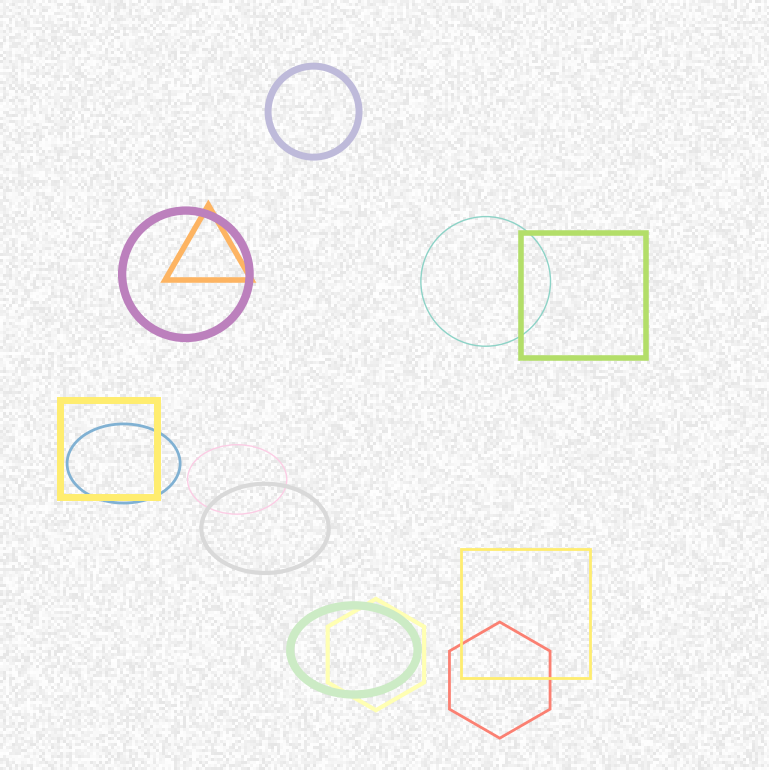[{"shape": "circle", "thickness": 0.5, "radius": 0.42, "center": [0.631, 0.635]}, {"shape": "hexagon", "thickness": 1.5, "radius": 0.36, "center": [0.488, 0.15]}, {"shape": "circle", "thickness": 2.5, "radius": 0.3, "center": [0.407, 0.855]}, {"shape": "hexagon", "thickness": 1, "radius": 0.38, "center": [0.649, 0.117]}, {"shape": "oval", "thickness": 1, "radius": 0.37, "center": [0.161, 0.398]}, {"shape": "triangle", "thickness": 2, "radius": 0.32, "center": [0.271, 0.669]}, {"shape": "square", "thickness": 2, "radius": 0.41, "center": [0.758, 0.616]}, {"shape": "oval", "thickness": 0.5, "radius": 0.32, "center": [0.308, 0.377]}, {"shape": "oval", "thickness": 1.5, "radius": 0.41, "center": [0.344, 0.314]}, {"shape": "circle", "thickness": 3, "radius": 0.41, "center": [0.241, 0.644]}, {"shape": "oval", "thickness": 3, "radius": 0.41, "center": [0.46, 0.156]}, {"shape": "square", "thickness": 2.5, "radius": 0.31, "center": [0.141, 0.417]}, {"shape": "square", "thickness": 1, "radius": 0.42, "center": [0.682, 0.203]}]